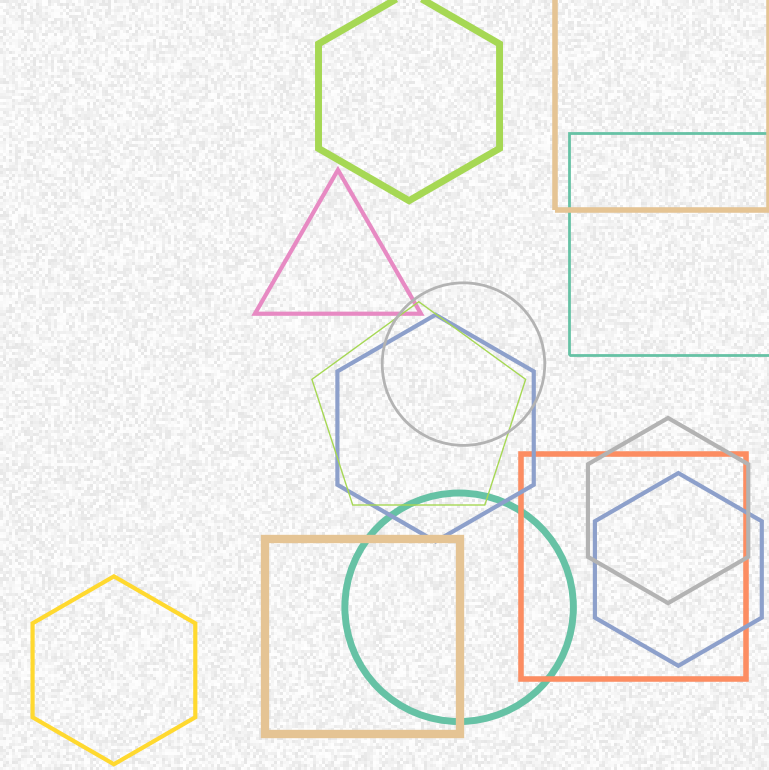[{"shape": "circle", "thickness": 2.5, "radius": 0.74, "center": [0.596, 0.211]}, {"shape": "square", "thickness": 1, "radius": 0.72, "center": [0.883, 0.683]}, {"shape": "square", "thickness": 2, "radius": 0.73, "center": [0.823, 0.265]}, {"shape": "hexagon", "thickness": 1.5, "radius": 0.74, "center": [0.566, 0.444]}, {"shape": "hexagon", "thickness": 1.5, "radius": 0.63, "center": [0.881, 0.26]}, {"shape": "triangle", "thickness": 1.5, "radius": 0.62, "center": [0.439, 0.655]}, {"shape": "hexagon", "thickness": 2.5, "radius": 0.68, "center": [0.531, 0.875]}, {"shape": "pentagon", "thickness": 0.5, "radius": 0.73, "center": [0.544, 0.462]}, {"shape": "hexagon", "thickness": 1.5, "radius": 0.61, "center": [0.148, 0.129]}, {"shape": "square", "thickness": 2, "radius": 0.7, "center": [0.86, 0.866]}, {"shape": "square", "thickness": 3, "radius": 0.63, "center": [0.471, 0.173]}, {"shape": "circle", "thickness": 1, "radius": 0.53, "center": [0.602, 0.527]}, {"shape": "hexagon", "thickness": 1.5, "radius": 0.6, "center": [0.868, 0.337]}]